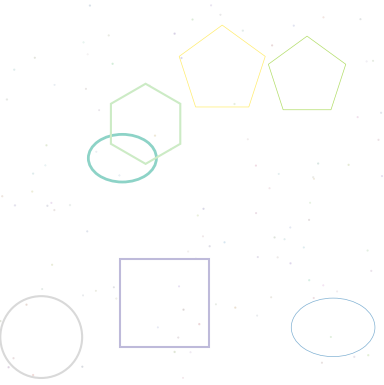[{"shape": "oval", "thickness": 2, "radius": 0.44, "center": [0.318, 0.589]}, {"shape": "square", "thickness": 1.5, "radius": 0.58, "center": [0.427, 0.213]}, {"shape": "oval", "thickness": 0.5, "radius": 0.54, "center": [0.865, 0.15]}, {"shape": "pentagon", "thickness": 0.5, "radius": 0.53, "center": [0.798, 0.8]}, {"shape": "circle", "thickness": 1.5, "radius": 0.53, "center": [0.107, 0.124]}, {"shape": "hexagon", "thickness": 1.5, "radius": 0.52, "center": [0.378, 0.678]}, {"shape": "pentagon", "thickness": 0.5, "radius": 0.59, "center": [0.577, 0.817]}]